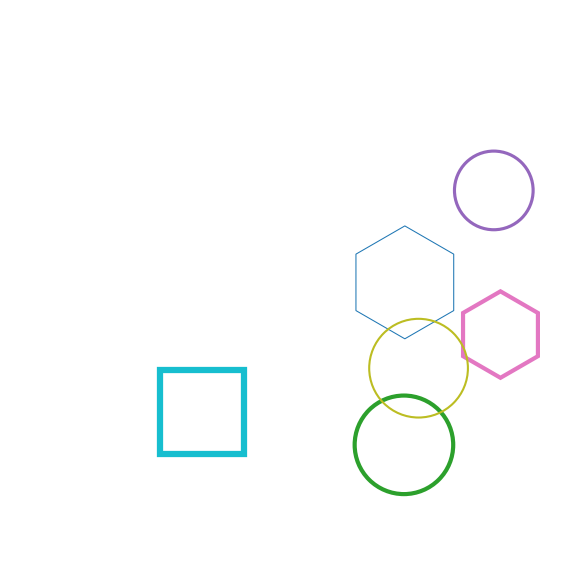[{"shape": "hexagon", "thickness": 0.5, "radius": 0.49, "center": [0.701, 0.51]}, {"shape": "circle", "thickness": 2, "radius": 0.43, "center": [0.699, 0.229]}, {"shape": "circle", "thickness": 1.5, "radius": 0.34, "center": [0.855, 0.669]}, {"shape": "hexagon", "thickness": 2, "radius": 0.37, "center": [0.867, 0.42]}, {"shape": "circle", "thickness": 1, "radius": 0.43, "center": [0.725, 0.362]}, {"shape": "square", "thickness": 3, "radius": 0.36, "center": [0.349, 0.285]}]